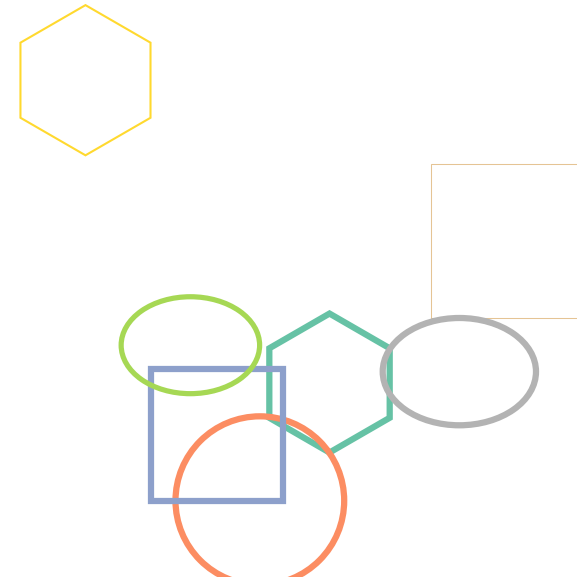[{"shape": "hexagon", "thickness": 3, "radius": 0.6, "center": [0.571, 0.336]}, {"shape": "circle", "thickness": 3, "radius": 0.73, "center": [0.45, 0.132]}, {"shape": "square", "thickness": 3, "radius": 0.57, "center": [0.376, 0.246]}, {"shape": "oval", "thickness": 2.5, "radius": 0.6, "center": [0.33, 0.401]}, {"shape": "hexagon", "thickness": 1, "radius": 0.65, "center": [0.148, 0.86]}, {"shape": "square", "thickness": 0.5, "radius": 0.67, "center": [0.88, 0.582]}, {"shape": "oval", "thickness": 3, "radius": 0.66, "center": [0.795, 0.356]}]